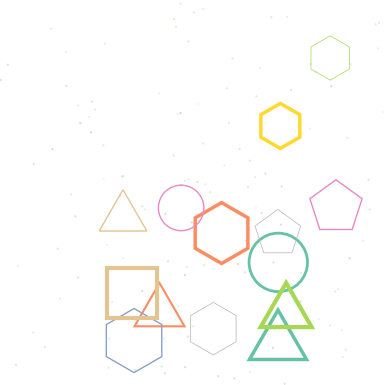[{"shape": "circle", "thickness": 2, "radius": 0.38, "center": [0.723, 0.318]}, {"shape": "triangle", "thickness": 2.5, "radius": 0.43, "center": [0.722, 0.109]}, {"shape": "triangle", "thickness": 1.5, "radius": 0.37, "center": [0.414, 0.19]}, {"shape": "hexagon", "thickness": 2.5, "radius": 0.4, "center": [0.575, 0.395]}, {"shape": "hexagon", "thickness": 1, "radius": 0.42, "center": [0.348, 0.115]}, {"shape": "circle", "thickness": 1, "radius": 0.3, "center": [0.47, 0.46]}, {"shape": "pentagon", "thickness": 1, "radius": 0.36, "center": [0.873, 0.462]}, {"shape": "triangle", "thickness": 3, "radius": 0.38, "center": [0.743, 0.189]}, {"shape": "hexagon", "thickness": 0.5, "radius": 0.29, "center": [0.858, 0.849]}, {"shape": "hexagon", "thickness": 2.5, "radius": 0.29, "center": [0.728, 0.673]}, {"shape": "triangle", "thickness": 1, "radius": 0.36, "center": [0.319, 0.436]}, {"shape": "square", "thickness": 3, "radius": 0.33, "center": [0.343, 0.239]}, {"shape": "pentagon", "thickness": 0.5, "radius": 0.31, "center": [0.722, 0.394]}, {"shape": "hexagon", "thickness": 0.5, "radius": 0.34, "center": [0.554, 0.146]}]